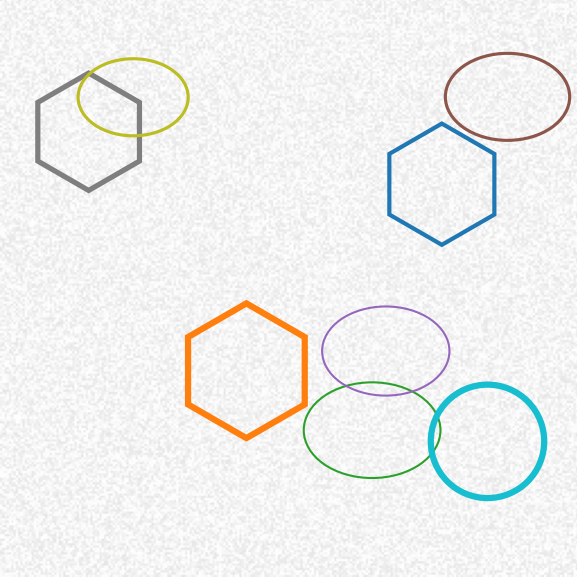[{"shape": "hexagon", "thickness": 2, "radius": 0.52, "center": [0.765, 0.68]}, {"shape": "hexagon", "thickness": 3, "radius": 0.58, "center": [0.427, 0.357]}, {"shape": "oval", "thickness": 1, "radius": 0.59, "center": [0.644, 0.254]}, {"shape": "oval", "thickness": 1, "radius": 0.55, "center": [0.668, 0.391]}, {"shape": "oval", "thickness": 1.5, "radius": 0.54, "center": [0.879, 0.831]}, {"shape": "hexagon", "thickness": 2.5, "radius": 0.51, "center": [0.153, 0.771]}, {"shape": "oval", "thickness": 1.5, "radius": 0.48, "center": [0.231, 0.831]}, {"shape": "circle", "thickness": 3, "radius": 0.49, "center": [0.844, 0.235]}]